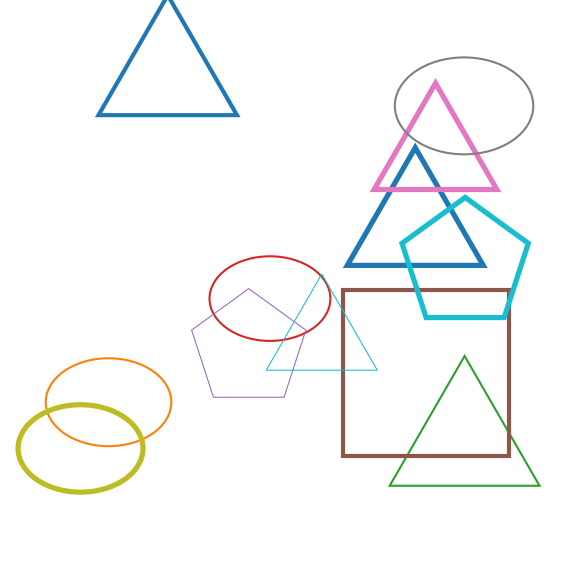[{"shape": "triangle", "thickness": 2, "radius": 0.69, "center": [0.29, 0.869]}, {"shape": "triangle", "thickness": 2.5, "radius": 0.68, "center": [0.719, 0.608]}, {"shape": "oval", "thickness": 1, "radius": 0.54, "center": [0.188, 0.303]}, {"shape": "triangle", "thickness": 1, "radius": 0.75, "center": [0.805, 0.233]}, {"shape": "oval", "thickness": 1, "radius": 0.52, "center": [0.467, 0.482]}, {"shape": "pentagon", "thickness": 0.5, "radius": 0.52, "center": [0.431, 0.395]}, {"shape": "square", "thickness": 2, "radius": 0.72, "center": [0.737, 0.353]}, {"shape": "triangle", "thickness": 2.5, "radius": 0.61, "center": [0.754, 0.732]}, {"shape": "oval", "thickness": 1, "radius": 0.6, "center": [0.804, 0.816]}, {"shape": "oval", "thickness": 2.5, "radius": 0.54, "center": [0.139, 0.223]}, {"shape": "triangle", "thickness": 0.5, "radius": 0.55, "center": [0.557, 0.414]}, {"shape": "pentagon", "thickness": 2.5, "radius": 0.57, "center": [0.805, 0.542]}]